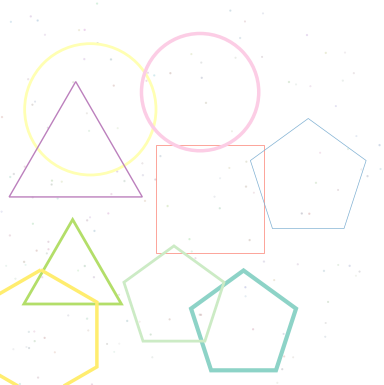[{"shape": "pentagon", "thickness": 3, "radius": 0.72, "center": [0.633, 0.154]}, {"shape": "circle", "thickness": 2, "radius": 0.85, "center": [0.235, 0.716]}, {"shape": "square", "thickness": 0.5, "radius": 0.7, "center": [0.546, 0.482]}, {"shape": "pentagon", "thickness": 0.5, "radius": 0.79, "center": [0.801, 0.534]}, {"shape": "triangle", "thickness": 2, "radius": 0.73, "center": [0.189, 0.284]}, {"shape": "circle", "thickness": 2.5, "radius": 0.76, "center": [0.52, 0.761]}, {"shape": "triangle", "thickness": 1, "radius": 1.0, "center": [0.197, 0.588]}, {"shape": "pentagon", "thickness": 2, "radius": 0.68, "center": [0.452, 0.225]}, {"shape": "hexagon", "thickness": 2.5, "radius": 0.84, "center": [0.106, 0.131]}]